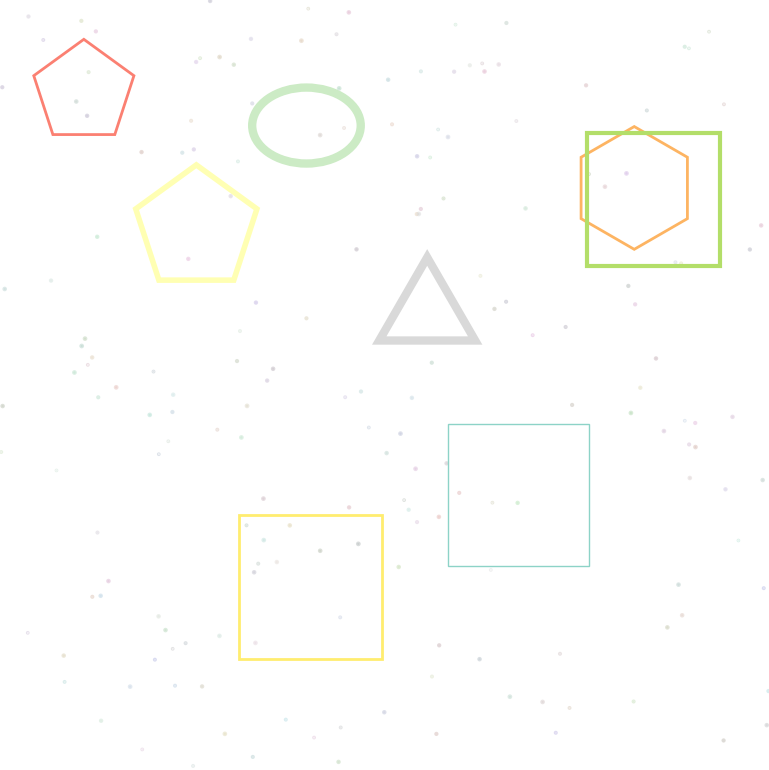[{"shape": "square", "thickness": 0.5, "radius": 0.46, "center": [0.673, 0.357]}, {"shape": "pentagon", "thickness": 2, "radius": 0.41, "center": [0.255, 0.703]}, {"shape": "pentagon", "thickness": 1, "radius": 0.34, "center": [0.109, 0.881]}, {"shape": "hexagon", "thickness": 1, "radius": 0.4, "center": [0.824, 0.756]}, {"shape": "square", "thickness": 1.5, "radius": 0.43, "center": [0.849, 0.741]}, {"shape": "triangle", "thickness": 3, "radius": 0.36, "center": [0.555, 0.594]}, {"shape": "oval", "thickness": 3, "radius": 0.35, "center": [0.398, 0.837]}, {"shape": "square", "thickness": 1, "radius": 0.47, "center": [0.403, 0.238]}]